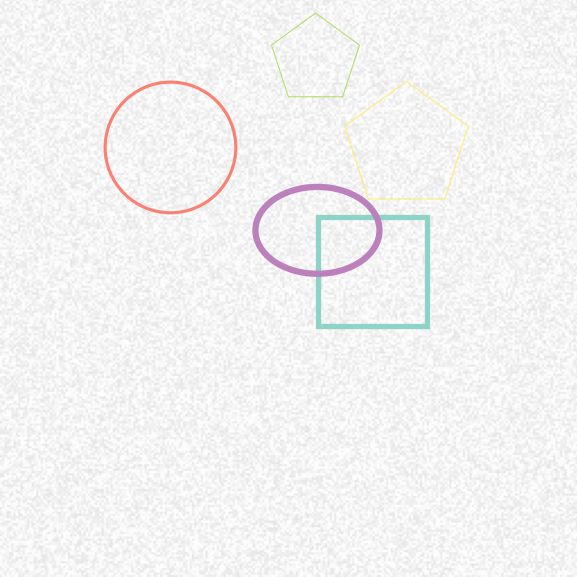[{"shape": "square", "thickness": 2.5, "radius": 0.47, "center": [0.646, 0.529]}, {"shape": "circle", "thickness": 1.5, "radius": 0.57, "center": [0.295, 0.744]}, {"shape": "pentagon", "thickness": 0.5, "radius": 0.4, "center": [0.546, 0.896]}, {"shape": "oval", "thickness": 3, "radius": 0.54, "center": [0.55, 0.6]}, {"shape": "pentagon", "thickness": 0.5, "radius": 0.56, "center": [0.704, 0.746]}]